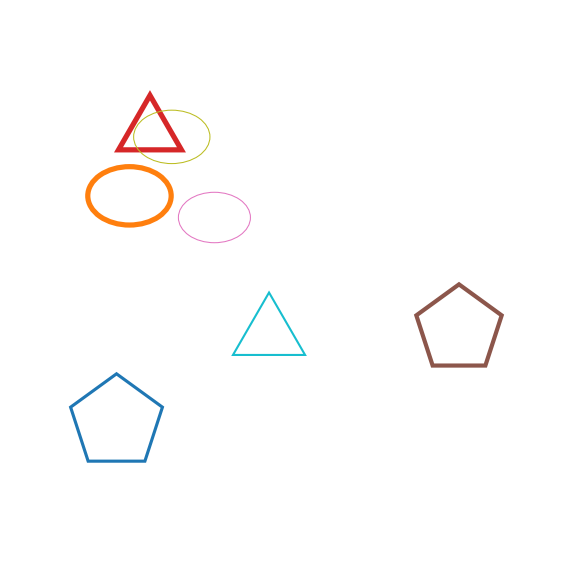[{"shape": "pentagon", "thickness": 1.5, "radius": 0.42, "center": [0.202, 0.268]}, {"shape": "oval", "thickness": 2.5, "radius": 0.36, "center": [0.224, 0.66]}, {"shape": "triangle", "thickness": 2.5, "radius": 0.31, "center": [0.26, 0.771]}, {"shape": "pentagon", "thickness": 2, "radius": 0.39, "center": [0.795, 0.429]}, {"shape": "oval", "thickness": 0.5, "radius": 0.31, "center": [0.371, 0.623]}, {"shape": "oval", "thickness": 0.5, "radius": 0.33, "center": [0.297, 0.762]}, {"shape": "triangle", "thickness": 1, "radius": 0.36, "center": [0.466, 0.421]}]